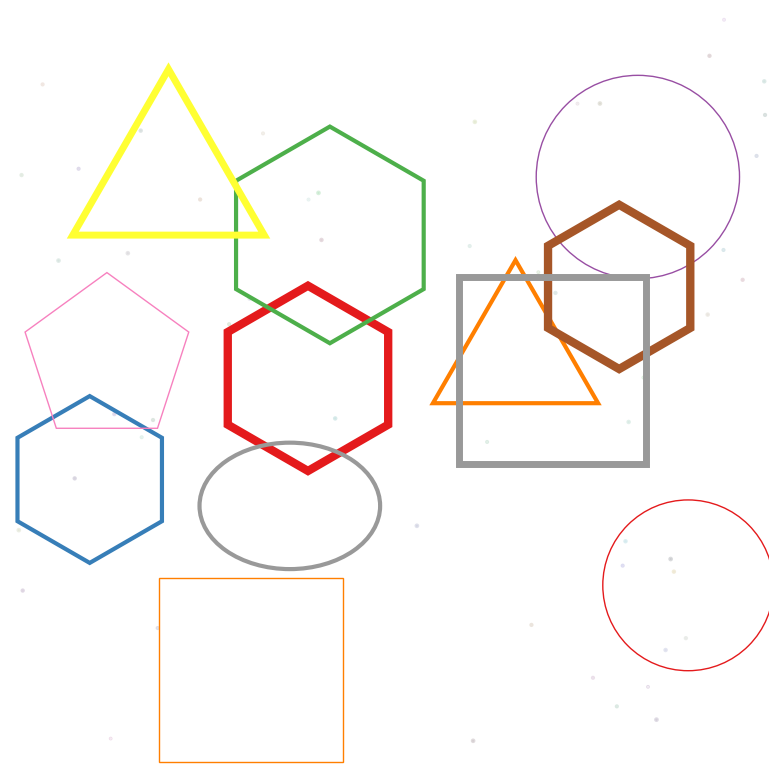[{"shape": "circle", "thickness": 0.5, "radius": 0.55, "center": [0.894, 0.24]}, {"shape": "hexagon", "thickness": 3, "radius": 0.6, "center": [0.4, 0.509]}, {"shape": "hexagon", "thickness": 1.5, "radius": 0.54, "center": [0.117, 0.377]}, {"shape": "hexagon", "thickness": 1.5, "radius": 0.7, "center": [0.428, 0.695]}, {"shape": "circle", "thickness": 0.5, "radius": 0.66, "center": [0.828, 0.77]}, {"shape": "square", "thickness": 0.5, "radius": 0.6, "center": [0.326, 0.13]}, {"shape": "triangle", "thickness": 1.5, "radius": 0.62, "center": [0.669, 0.538]}, {"shape": "triangle", "thickness": 2.5, "radius": 0.72, "center": [0.219, 0.766]}, {"shape": "hexagon", "thickness": 3, "radius": 0.53, "center": [0.804, 0.627]}, {"shape": "pentagon", "thickness": 0.5, "radius": 0.56, "center": [0.139, 0.534]}, {"shape": "square", "thickness": 2.5, "radius": 0.61, "center": [0.717, 0.519]}, {"shape": "oval", "thickness": 1.5, "radius": 0.59, "center": [0.376, 0.343]}]